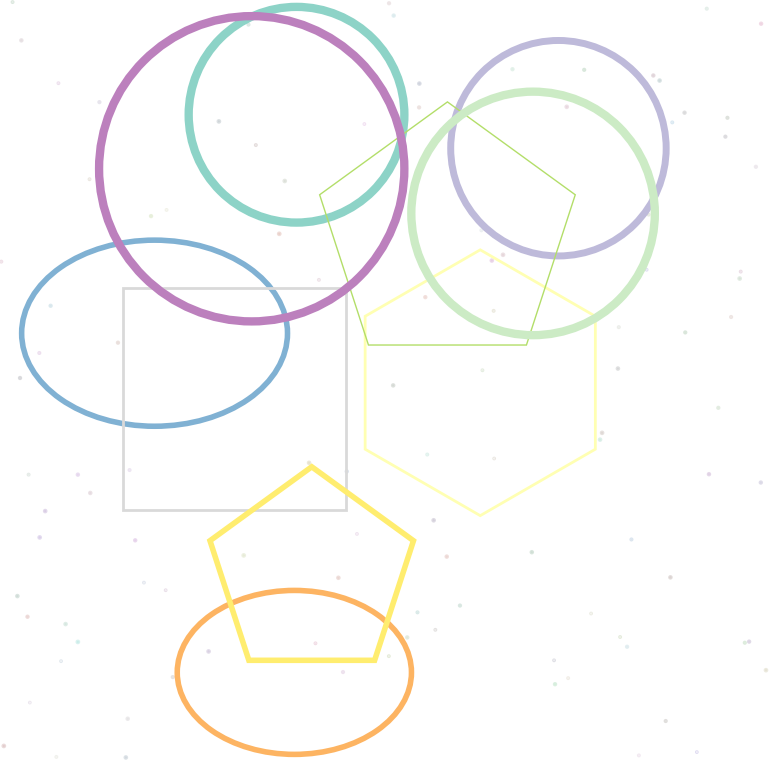[{"shape": "circle", "thickness": 3, "radius": 0.7, "center": [0.385, 0.851]}, {"shape": "hexagon", "thickness": 1, "radius": 0.86, "center": [0.624, 0.503]}, {"shape": "circle", "thickness": 2.5, "radius": 0.7, "center": [0.725, 0.808]}, {"shape": "oval", "thickness": 2, "radius": 0.86, "center": [0.201, 0.567]}, {"shape": "oval", "thickness": 2, "radius": 0.76, "center": [0.382, 0.127]}, {"shape": "pentagon", "thickness": 0.5, "radius": 0.87, "center": [0.581, 0.693]}, {"shape": "square", "thickness": 1, "radius": 0.72, "center": [0.304, 0.482]}, {"shape": "circle", "thickness": 3, "radius": 0.99, "center": [0.327, 0.781]}, {"shape": "circle", "thickness": 3, "radius": 0.79, "center": [0.692, 0.723]}, {"shape": "pentagon", "thickness": 2, "radius": 0.69, "center": [0.405, 0.255]}]